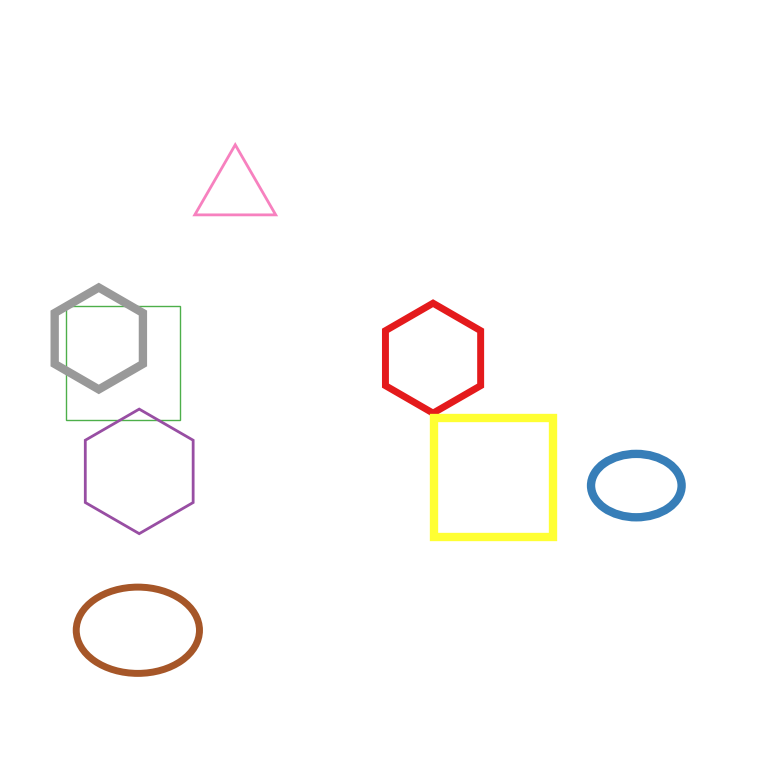[{"shape": "hexagon", "thickness": 2.5, "radius": 0.36, "center": [0.562, 0.535]}, {"shape": "oval", "thickness": 3, "radius": 0.29, "center": [0.826, 0.369]}, {"shape": "square", "thickness": 0.5, "radius": 0.37, "center": [0.159, 0.528]}, {"shape": "hexagon", "thickness": 1, "radius": 0.4, "center": [0.181, 0.388]}, {"shape": "square", "thickness": 3, "radius": 0.39, "center": [0.641, 0.38]}, {"shape": "oval", "thickness": 2.5, "radius": 0.4, "center": [0.179, 0.181]}, {"shape": "triangle", "thickness": 1, "radius": 0.3, "center": [0.306, 0.751]}, {"shape": "hexagon", "thickness": 3, "radius": 0.33, "center": [0.128, 0.56]}]